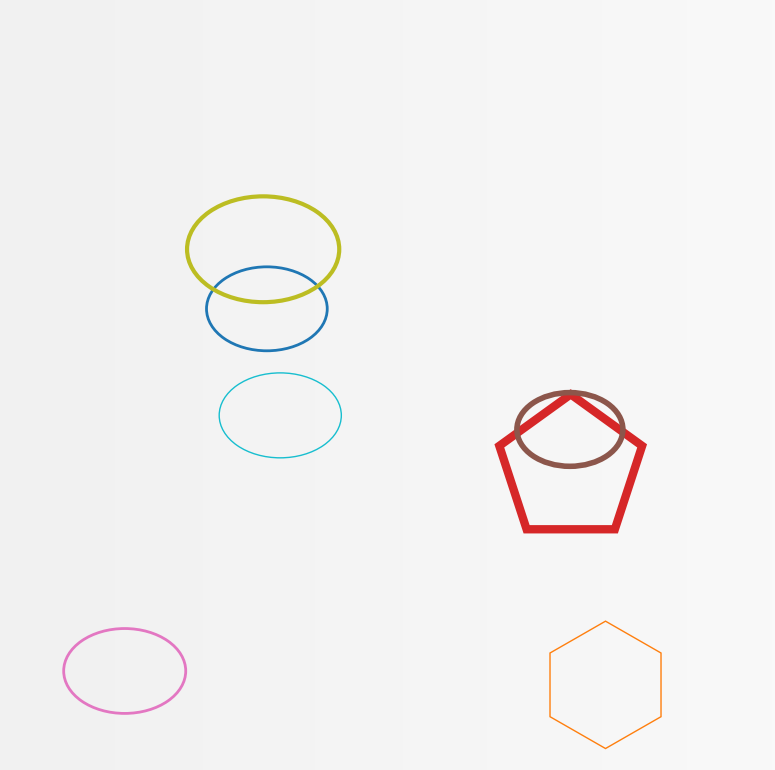[{"shape": "oval", "thickness": 1, "radius": 0.39, "center": [0.344, 0.599]}, {"shape": "hexagon", "thickness": 0.5, "radius": 0.41, "center": [0.781, 0.111]}, {"shape": "pentagon", "thickness": 3, "radius": 0.48, "center": [0.736, 0.391]}, {"shape": "oval", "thickness": 2, "radius": 0.34, "center": [0.735, 0.442]}, {"shape": "oval", "thickness": 1, "radius": 0.39, "center": [0.161, 0.129]}, {"shape": "oval", "thickness": 1.5, "radius": 0.49, "center": [0.34, 0.676]}, {"shape": "oval", "thickness": 0.5, "radius": 0.39, "center": [0.362, 0.461]}]